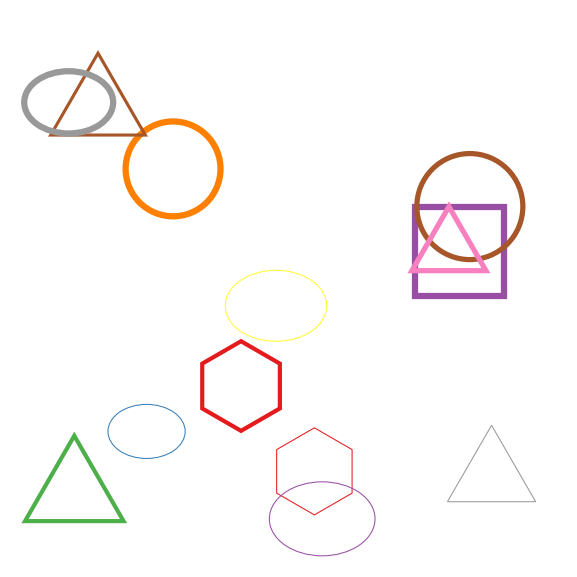[{"shape": "hexagon", "thickness": 2, "radius": 0.39, "center": [0.417, 0.331]}, {"shape": "hexagon", "thickness": 0.5, "radius": 0.38, "center": [0.544, 0.183]}, {"shape": "oval", "thickness": 0.5, "radius": 0.33, "center": [0.254, 0.252]}, {"shape": "triangle", "thickness": 2, "radius": 0.49, "center": [0.129, 0.146]}, {"shape": "square", "thickness": 3, "radius": 0.39, "center": [0.796, 0.563]}, {"shape": "oval", "thickness": 0.5, "radius": 0.46, "center": [0.558, 0.101]}, {"shape": "circle", "thickness": 3, "radius": 0.41, "center": [0.3, 0.707]}, {"shape": "oval", "thickness": 0.5, "radius": 0.44, "center": [0.478, 0.47]}, {"shape": "triangle", "thickness": 1.5, "radius": 0.47, "center": [0.17, 0.813]}, {"shape": "circle", "thickness": 2.5, "radius": 0.46, "center": [0.814, 0.641]}, {"shape": "triangle", "thickness": 2.5, "radius": 0.37, "center": [0.777, 0.567]}, {"shape": "oval", "thickness": 3, "radius": 0.39, "center": [0.119, 0.822]}, {"shape": "triangle", "thickness": 0.5, "radius": 0.44, "center": [0.851, 0.174]}]